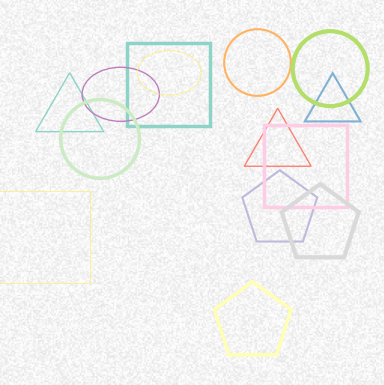[{"shape": "square", "thickness": 2.5, "radius": 0.54, "center": [0.437, 0.779]}, {"shape": "triangle", "thickness": 1, "radius": 0.51, "center": [0.181, 0.709]}, {"shape": "pentagon", "thickness": 2.5, "radius": 0.52, "center": [0.656, 0.163]}, {"shape": "pentagon", "thickness": 1.5, "radius": 0.51, "center": [0.727, 0.455]}, {"shape": "triangle", "thickness": 1, "radius": 0.5, "center": [0.721, 0.618]}, {"shape": "triangle", "thickness": 1.5, "radius": 0.42, "center": [0.864, 0.726]}, {"shape": "circle", "thickness": 1.5, "radius": 0.43, "center": [0.669, 0.838]}, {"shape": "circle", "thickness": 3, "radius": 0.49, "center": [0.858, 0.822]}, {"shape": "square", "thickness": 2.5, "radius": 0.54, "center": [0.794, 0.569]}, {"shape": "pentagon", "thickness": 3, "radius": 0.53, "center": [0.832, 0.417]}, {"shape": "oval", "thickness": 1, "radius": 0.5, "center": [0.314, 0.755]}, {"shape": "circle", "thickness": 2.5, "radius": 0.51, "center": [0.26, 0.639]}, {"shape": "oval", "thickness": 0.5, "radius": 0.41, "center": [0.44, 0.811]}, {"shape": "square", "thickness": 0.5, "radius": 0.59, "center": [0.116, 0.385]}]